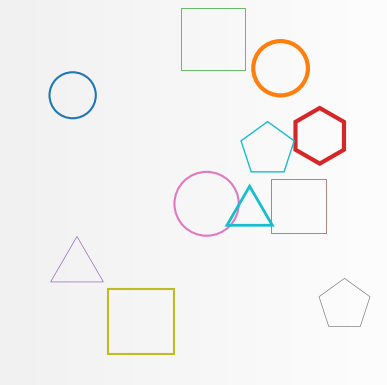[{"shape": "circle", "thickness": 1.5, "radius": 0.3, "center": [0.187, 0.753]}, {"shape": "circle", "thickness": 3, "radius": 0.35, "center": [0.724, 0.823]}, {"shape": "square", "thickness": 0.5, "radius": 0.41, "center": [0.55, 0.899]}, {"shape": "hexagon", "thickness": 3, "radius": 0.36, "center": [0.825, 0.647]}, {"shape": "triangle", "thickness": 0.5, "radius": 0.39, "center": [0.199, 0.307]}, {"shape": "square", "thickness": 0.5, "radius": 0.35, "center": [0.77, 0.464]}, {"shape": "circle", "thickness": 1.5, "radius": 0.41, "center": [0.533, 0.471]}, {"shape": "pentagon", "thickness": 0.5, "radius": 0.35, "center": [0.889, 0.208]}, {"shape": "square", "thickness": 1.5, "radius": 0.42, "center": [0.364, 0.166]}, {"shape": "pentagon", "thickness": 1, "radius": 0.36, "center": [0.691, 0.612]}, {"shape": "triangle", "thickness": 2, "radius": 0.34, "center": [0.644, 0.449]}]